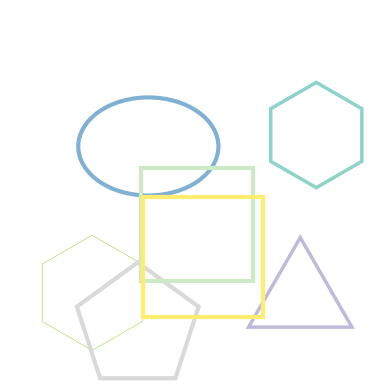[{"shape": "hexagon", "thickness": 2.5, "radius": 0.68, "center": [0.822, 0.649]}, {"shape": "triangle", "thickness": 2.5, "radius": 0.78, "center": [0.78, 0.228]}, {"shape": "oval", "thickness": 3, "radius": 0.91, "center": [0.385, 0.62]}, {"shape": "hexagon", "thickness": 0.5, "radius": 0.75, "center": [0.239, 0.239]}, {"shape": "pentagon", "thickness": 3, "radius": 0.83, "center": [0.358, 0.152]}, {"shape": "square", "thickness": 3, "radius": 0.73, "center": [0.512, 0.417]}, {"shape": "square", "thickness": 3, "radius": 0.78, "center": [0.528, 0.333]}]